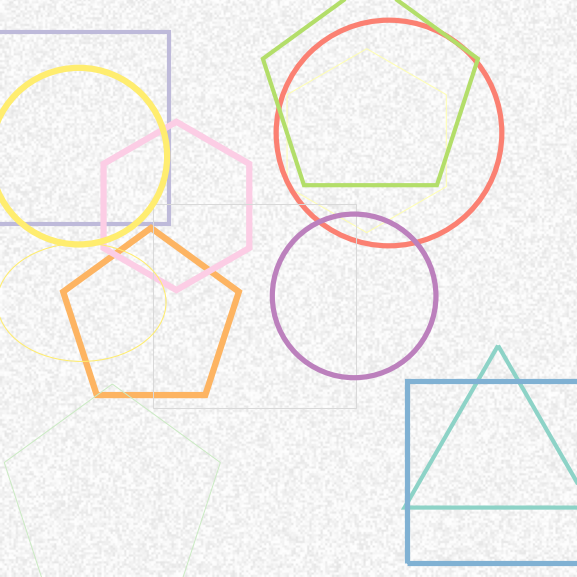[{"shape": "triangle", "thickness": 2, "radius": 0.94, "center": [0.862, 0.214]}, {"shape": "hexagon", "thickness": 0.5, "radius": 0.8, "center": [0.635, 0.756]}, {"shape": "square", "thickness": 2, "radius": 0.83, "center": [0.126, 0.778]}, {"shape": "circle", "thickness": 2.5, "radius": 0.98, "center": [0.674, 0.769]}, {"shape": "square", "thickness": 2.5, "radius": 0.79, "center": [0.862, 0.182]}, {"shape": "pentagon", "thickness": 3, "radius": 0.8, "center": [0.262, 0.444]}, {"shape": "pentagon", "thickness": 2, "radius": 0.98, "center": [0.641, 0.837]}, {"shape": "hexagon", "thickness": 3, "radius": 0.73, "center": [0.305, 0.643]}, {"shape": "square", "thickness": 0.5, "radius": 0.88, "center": [0.441, 0.469]}, {"shape": "circle", "thickness": 2.5, "radius": 0.71, "center": [0.613, 0.487]}, {"shape": "pentagon", "thickness": 0.5, "radius": 0.98, "center": [0.194, 0.137]}, {"shape": "circle", "thickness": 3, "radius": 0.76, "center": [0.137, 0.729]}, {"shape": "oval", "thickness": 0.5, "radius": 0.73, "center": [0.141, 0.476]}]